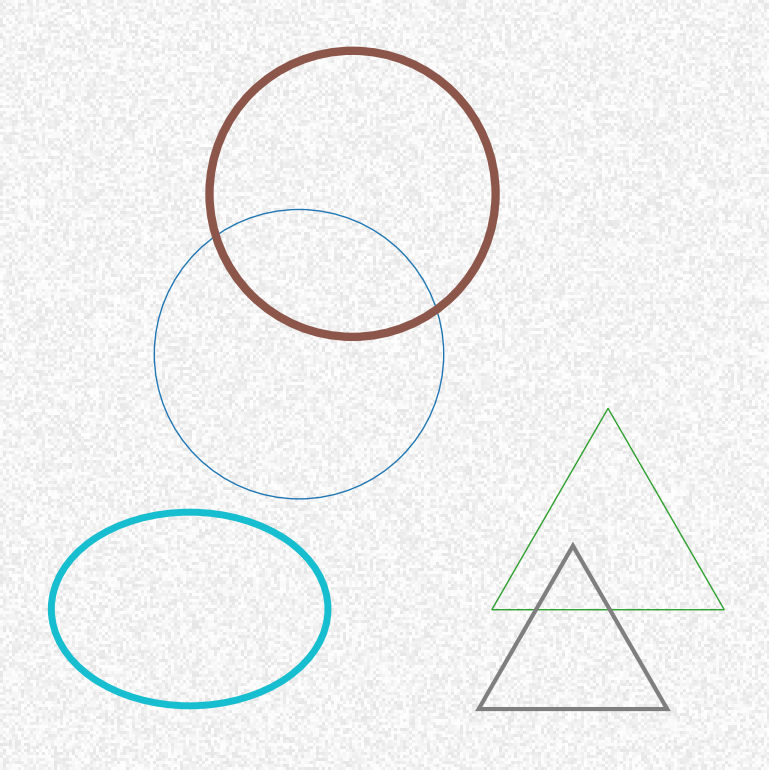[{"shape": "circle", "thickness": 0.5, "radius": 0.94, "center": [0.388, 0.54]}, {"shape": "triangle", "thickness": 0.5, "radius": 0.87, "center": [0.79, 0.295]}, {"shape": "circle", "thickness": 3, "radius": 0.93, "center": [0.458, 0.748]}, {"shape": "triangle", "thickness": 1.5, "radius": 0.71, "center": [0.744, 0.15]}, {"shape": "oval", "thickness": 2.5, "radius": 0.9, "center": [0.246, 0.209]}]